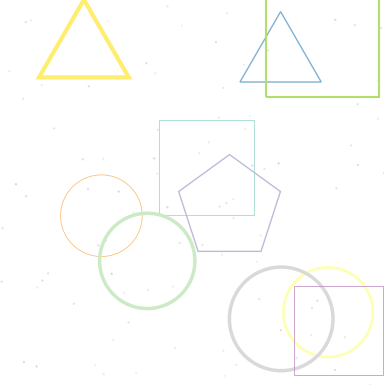[{"shape": "square", "thickness": 0.5, "radius": 0.62, "center": [0.536, 0.564]}, {"shape": "circle", "thickness": 2, "radius": 0.58, "center": [0.852, 0.189]}, {"shape": "pentagon", "thickness": 1, "radius": 0.69, "center": [0.596, 0.46]}, {"shape": "triangle", "thickness": 1, "radius": 0.61, "center": [0.729, 0.848]}, {"shape": "circle", "thickness": 0.5, "radius": 0.53, "center": [0.263, 0.44]}, {"shape": "square", "thickness": 1.5, "radius": 0.73, "center": [0.837, 0.894]}, {"shape": "circle", "thickness": 2.5, "radius": 0.67, "center": [0.73, 0.172]}, {"shape": "square", "thickness": 0.5, "radius": 0.58, "center": [0.879, 0.141]}, {"shape": "circle", "thickness": 2.5, "radius": 0.62, "center": [0.382, 0.322]}, {"shape": "triangle", "thickness": 3, "radius": 0.67, "center": [0.218, 0.866]}]